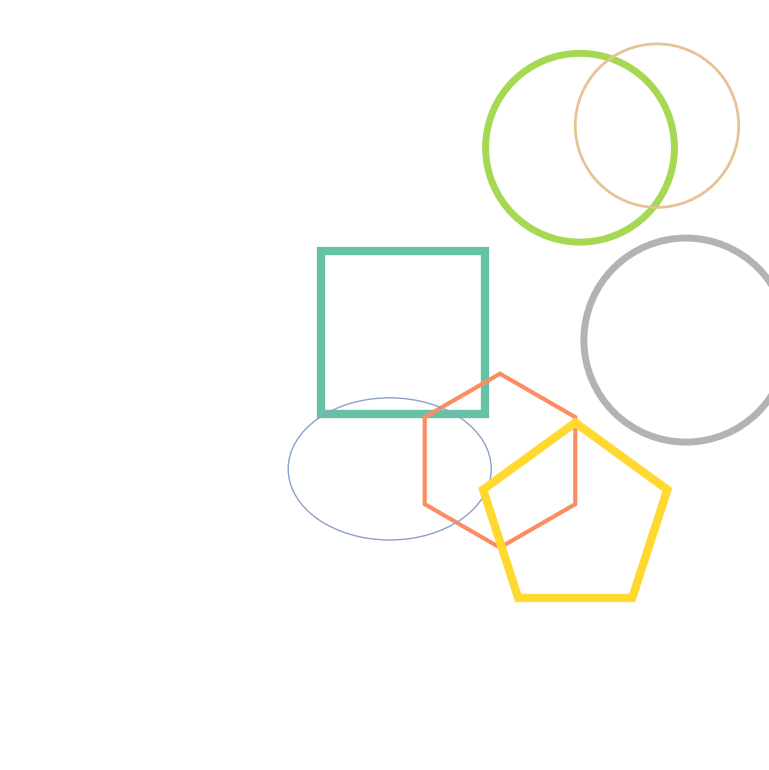[{"shape": "square", "thickness": 3, "radius": 0.53, "center": [0.523, 0.568]}, {"shape": "hexagon", "thickness": 1.5, "radius": 0.56, "center": [0.649, 0.402]}, {"shape": "oval", "thickness": 0.5, "radius": 0.66, "center": [0.506, 0.391]}, {"shape": "circle", "thickness": 2.5, "radius": 0.61, "center": [0.753, 0.808]}, {"shape": "pentagon", "thickness": 3, "radius": 0.63, "center": [0.747, 0.325]}, {"shape": "circle", "thickness": 1, "radius": 0.53, "center": [0.853, 0.837]}, {"shape": "circle", "thickness": 2.5, "radius": 0.66, "center": [0.891, 0.558]}]